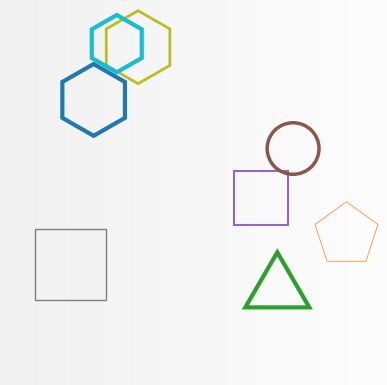[{"shape": "hexagon", "thickness": 3, "radius": 0.47, "center": [0.242, 0.74]}, {"shape": "pentagon", "thickness": 0.5, "radius": 0.43, "center": [0.894, 0.391]}, {"shape": "triangle", "thickness": 3, "radius": 0.48, "center": [0.716, 0.249]}, {"shape": "square", "thickness": 1.5, "radius": 0.35, "center": [0.672, 0.486]}, {"shape": "circle", "thickness": 2.5, "radius": 0.33, "center": [0.756, 0.614]}, {"shape": "square", "thickness": 1, "radius": 0.46, "center": [0.183, 0.314]}, {"shape": "hexagon", "thickness": 2, "radius": 0.47, "center": [0.356, 0.877]}, {"shape": "hexagon", "thickness": 3, "radius": 0.37, "center": [0.301, 0.887]}]